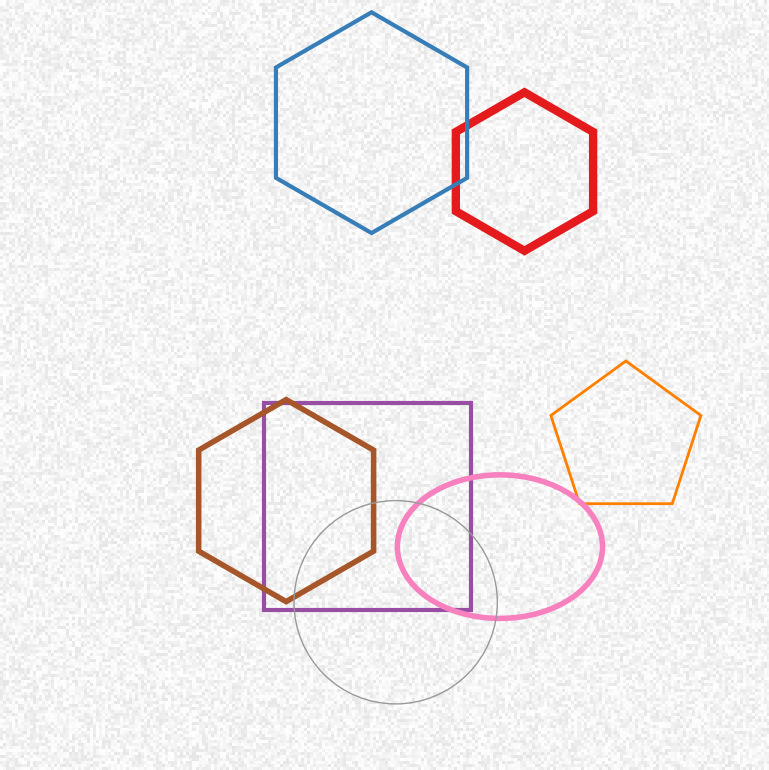[{"shape": "hexagon", "thickness": 3, "radius": 0.51, "center": [0.681, 0.777]}, {"shape": "hexagon", "thickness": 1.5, "radius": 0.72, "center": [0.483, 0.841]}, {"shape": "square", "thickness": 1.5, "radius": 0.67, "center": [0.477, 0.342]}, {"shape": "pentagon", "thickness": 1, "radius": 0.51, "center": [0.813, 0.429]}, {"shape": "hexagon", "thickness": 2, "radius": 0.66, "center": [0.372, 0.35]}, {"shape": "oval", "thickness": 2, "radius": 0.67, "center": [0.649, 0.29]}, {"shape": "circle", "thickness": 0.5, "radius": 0.66, "center": [0.514, 0.218]}]